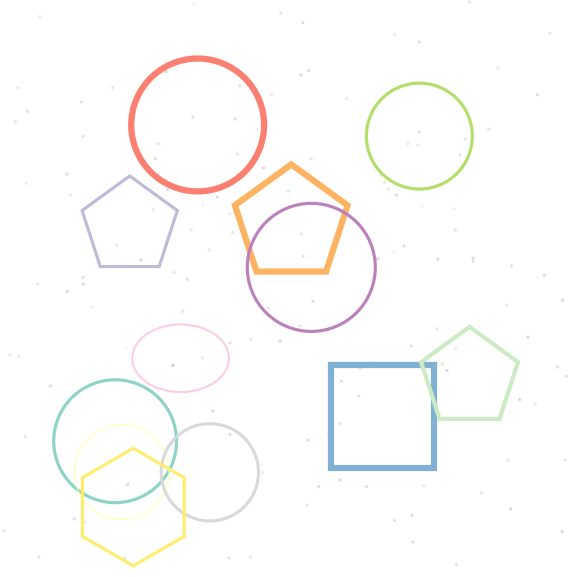[{"shape": "circle", "thickness": 1.5, "radius": 0.53, "center": [0.199, 0.235]}, {"shape": "circle", "thickness": 0.5, "radius": 0.41, "center": [0.211, 0.181]}, {"shape": "pentagon", "thickness": 1.5, "radius": 0.43, "center": [0.225, 0.608]}, {"shape": "circle", "thickness": 3, "radius": 0.58, "center": [0.342, 0.783]}, {"shape": "square", "thickness": 3, "radius": 0.45, "center": [0.663, 0.278]}, {"shape": "pentagon", "thickness": 3, "radius": 0.51, "center": [0.504, 0.612]}, {"shape": "circle", "thickness": 1.5, "radius": 0.46, "center": [0.726, 0.763]}, {"shape": "oval", "thickness": 1, "radius": 0.42, "center": [0.313, 0.379]}, {"shape": "circle", "thickness": 1.5, "radius": 0.42, "center": [0.363, 0.181]}, {"shape": "circle", "thickness": 1.5, "radius": 0.55, "center": [0.539, 0.536]}, {"shape": "pentagon", "thickness": 2, "radius": 0.44, "center": [0.813, 0.345]}, {"shape": "hexagon", "thickness": 1.5, "radius": 0.51, "center": [0.231, 0.121]}]